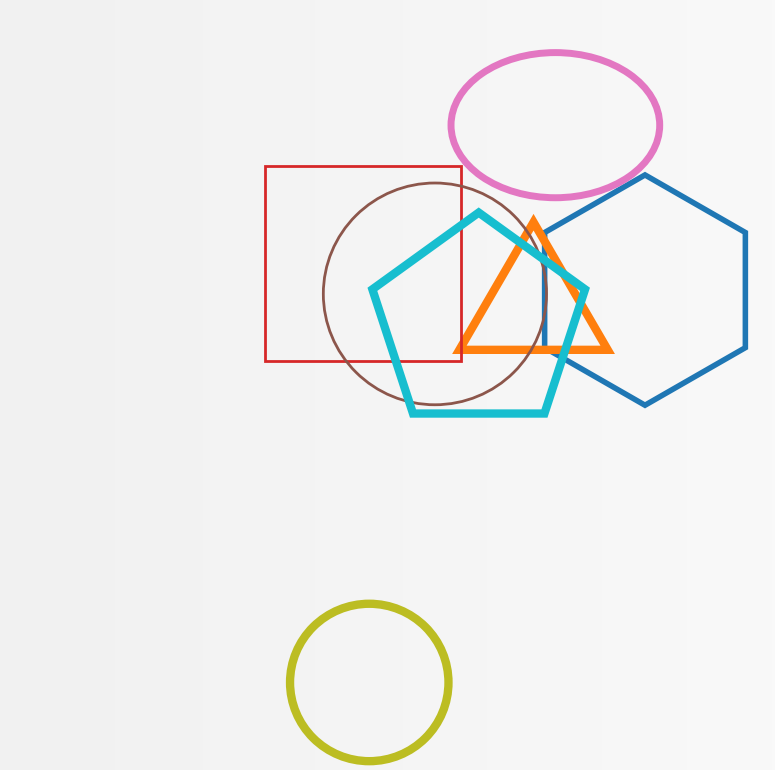[{"shape": "hexagon", "thickness": 2, "radius": 0.75, "center": [0.832, 0.623]}, {"shape": "triangle", "thickness": 3, "radius": 0.55, "center": [0.688, 0.601]}, {"shape": "square", "thickness": 1, "radius": 0.63, "center": [0.469, 0.658]}, {"shape": "circle", "thickness": 1, "radius": 0.72, "center": [0.561, 0.618]}, {"shape": "oval", "thickness": 2.5, "radius": 0.67, "center": [0.717, 0.837]}, {"shape": "circle", "thickness": 3, "radius": 0.51, "center": [0.476, 0.114]}, {"shape": "pentagon", "thickness": 3, "radius": 0.72, "center": [0.618, 0.58]}]